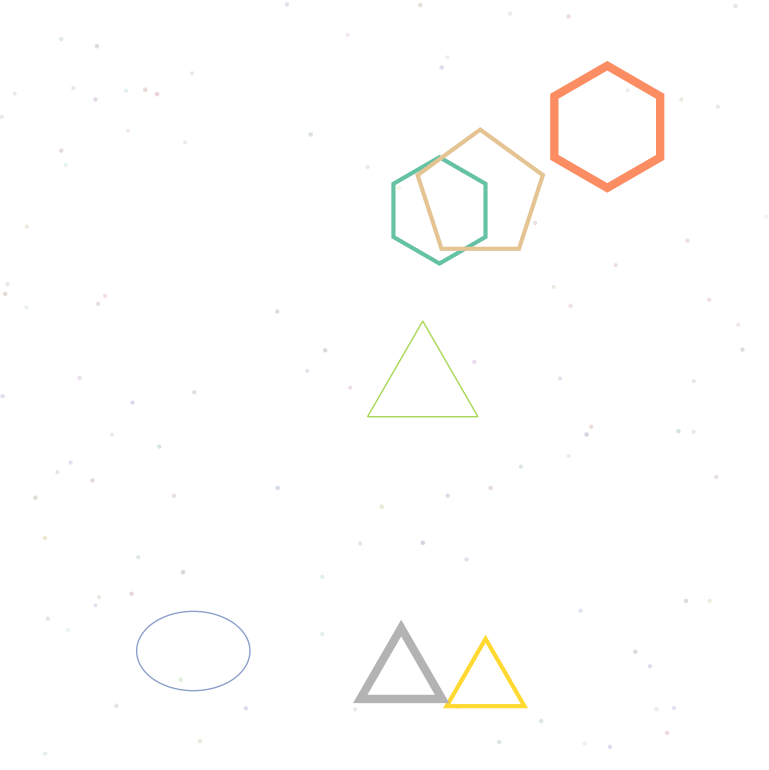[{"shape": "hexagon", "thickness": 1.5, "radius": 0.35, "center": [0.571, 0.727]}, {"shape": "hexagon", "thickness": 3, "radius": 0.4, "center": [0.789, 0.835]}, {"shape": "oval", "thickness": 0.5, "radius": 0.37, "center": [0.251, 0.155]}, {"shape": "triangle", "thickness": 0.5, "radius": 0.41, "center": [0.549, 0.5]}, {"shape": "triangle", "thickness": 1.5, "radius": 0.29, "center": [0.631, 0.112]}, {"shape": "pentagon", "thickness": 1.5, "radius": 0.43, "center": [0.624, 0.746]}, {"shape": "triangle", "thickness": 3, "radius": 0.31, "center": [0.521, 0.123]}]